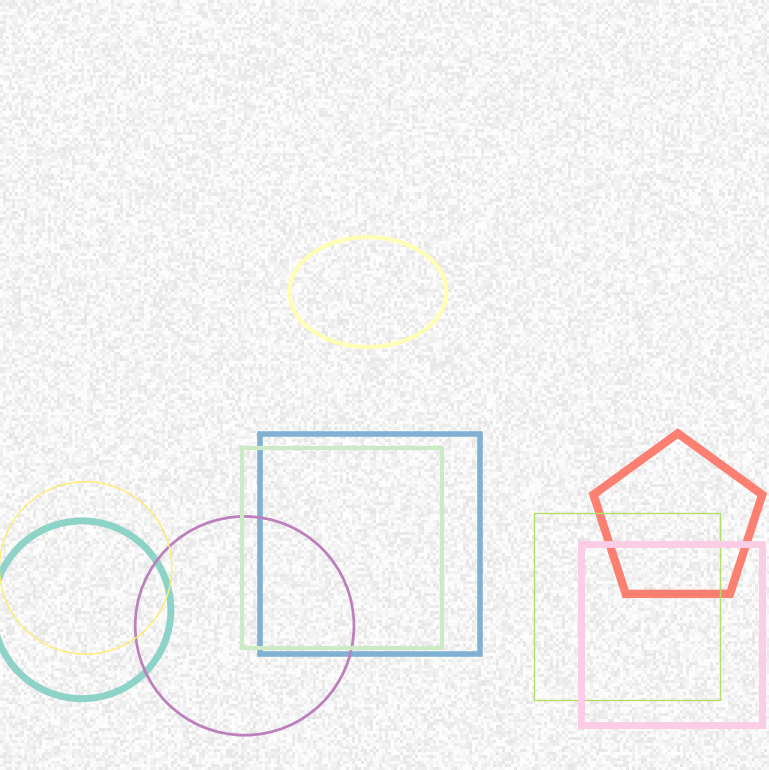[{"shape": "circle", "thickness": 2.5, "radius": 0.58, "center": [0.106, 0.208]}, {"shape": "oval", "thickness": 1.5, "radius": 0.51, "center": [0.478, 0.621]}, {"shape": "pentagon", "thickness": 3, "radius": 0.58, "center": [0.88, 0.322]}, {"shape": "square", "thickness": 2, "radius": 0.71, "center": [0.481, 0.294]}, {"shape": "square", "thickness": 0.5, "radius": 0.61, "center": [0.814, 0.212]}, {"shape": "square", "thickness": 2.5, "radius": 0.59, "center": [0.871, 0.176]}, {"shape": "circle", "thickness": 1, "radius": 0.71, "center": [0.318, 0.187]}, {"shape": "square", "thickness": 1.5, "radius": 0.65, "center": [0.445, 0.288]}, {"shape": "circle", "thickness": 0.5, "radius": 0.56, "center": [0.111, 0.263]}]